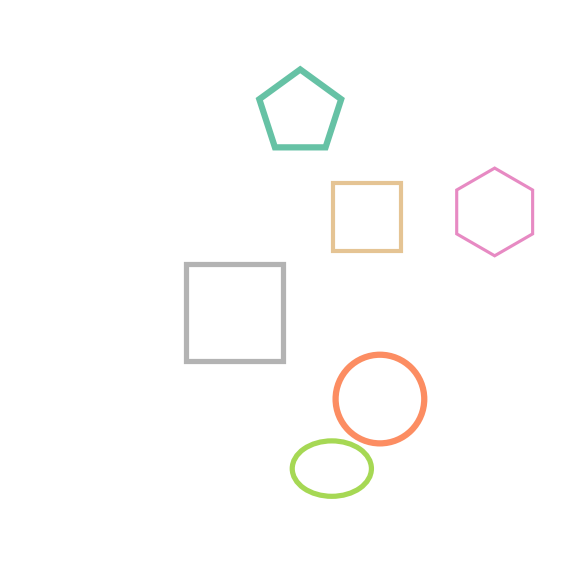[{"shape": "pentagon", "thickness": 3, "radius": 0.37, "center": [0.52, 0.804]}, {"shape": "circle", "thickness": 3, "radius": 0.38, "center": [0.658, 0.308]}, {"shape": "hexagon", "thickness": 1.5, "radius": 0.38, "center": [0.857, 0.632]}, {"shape": "oval", "thickness": 2.5, "radius": 0.34, "center": [0.575, 0.188]}, {"shape": "square", "thickness": 2, "radius": 0.29, "center": [0.635, 0.623]}, {"shape": "square", "thickness": 2.5, "radius": 0.42, "center": [0.407, 0.458]}]